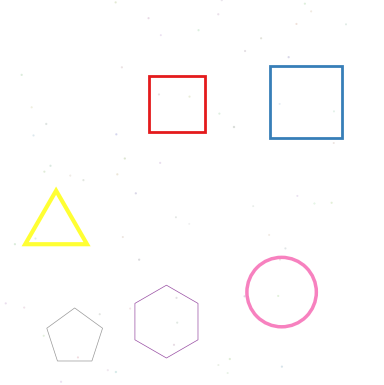[{"shape": "square", "thickness": 2, "radius": 0.36, "center": [0.46, 0.73]}, {"shape": "square", "thickness": 2, "radius": 0.47, "center": [0.795, 0.735]}, {"shape": "hexagon", "thickness": 0.5, "radius": 0.47, "center": [0.432, 0.165]}, {"shape": "triangle", "thickness": 3, "radius": 0.46, "center": [0.146, 0.412]}, {"shape": "circle", "thickness": 2.5, "radius": 0.45, "center": [0.731, 0.241]}, {"shape": "pentagon", "thickness": 0.5, "radius": 0.38, "center": [0.194, 0.124]}]